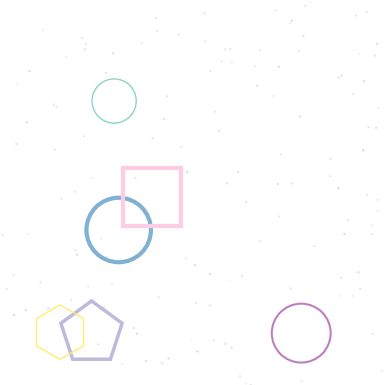[{"shape": "circle", "thickness": 1, "radius": 0.29, "center": [0.296, 0.738]}, {"shape": "pentagon", "thickness": 2.5, "radius": 0.42, "center": [0.238, 0.135]}, {"shape": "circle", "thickness": 3, "radius": 0.42, "center": [0.308, 0.403]}, {"shape": "square", "thickness": 3, "radius": 0.38, "center": [0.394, 0.489]}, {"shape": "circle", "thickness": 1.5, "radius": 0.38, "center": [0.782, 0.135]}, {"shape": "hexagon", "thickness": 1, "radius": 0.35, "center": [0.156, 0.137]}]